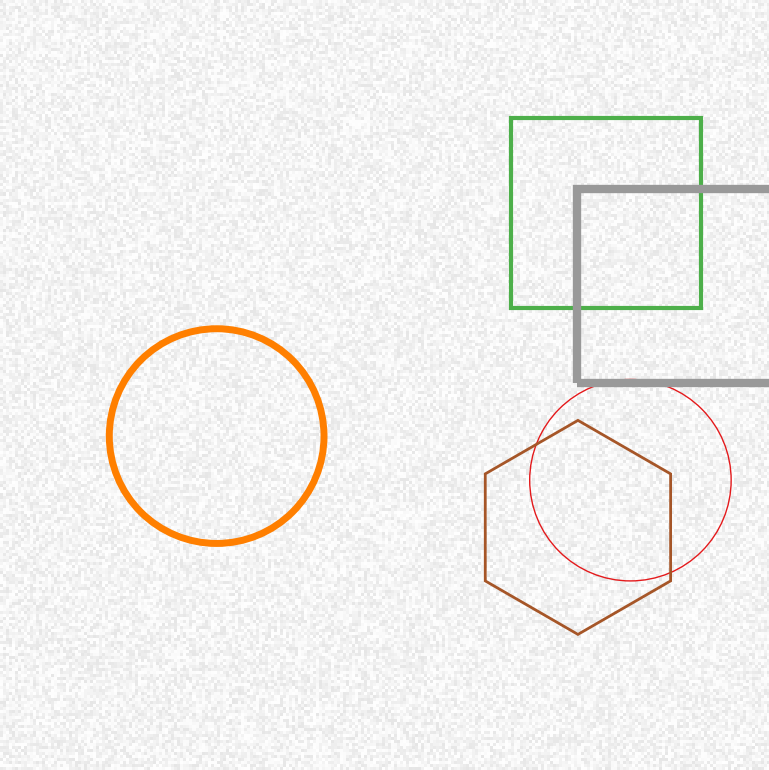[{"shape": "circle", "thickness": 0.5, "radius": 0.65, "center": [0.819, 0.376]}, {"shape": "square", "thickness": 1.5, "radius": 0.62, "center": [0.788, 0.724]}, {"shape": "circle", "thickness": 2.5, "radius": 0.7, "center": [0.281, 0.434]}, {"shape": "hexagon", "thickness": 1, "radius": 0.69, "center": [0.751, 0.315]}, {"shape": "square", "thickness": 3, "radius": 0.63, "center": [0.875, 0.629]}]